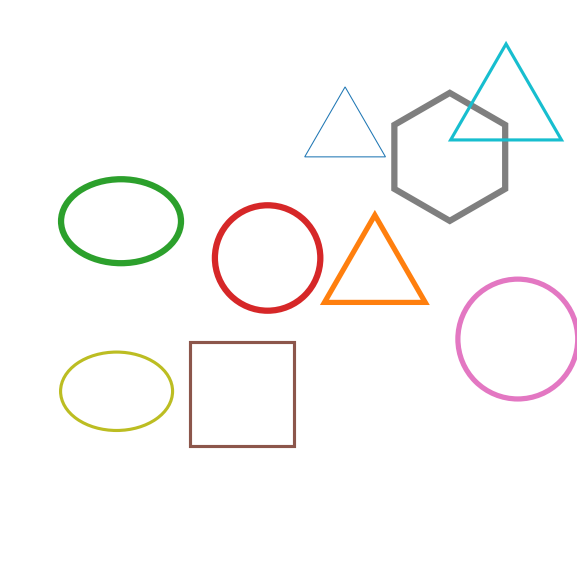[{"shape": "triangle", "thickness": 0.5, "radius": 0.4, "center": [0.598, 0.768]}, {"shape": "triangle", "thickness": 2.5, "radius": 0.5, "center": [0.649, 0.526]}, {"shape": "oval", "thickness": 3, "radius": 0.52, "center": [0.21, 0.616]}, {"shape": "circle", "thickness": 3, "radius": 0.46, "center": [0.463, 0.552]}, {"shape": "square", "thickness": 1.5, "radius": 0.45, "center": [0.419, 0.317]}, {"shape": "circle", "thickness": 2.5, "radius": 0.52, "center": [0.897, 0.412]}, {"shape": "hexagon", "thickness": 3, "radius": 0.55, "center": [0.779, 0.727]}, {"shape": "oval", "thickness": 1.5, "radius": 0.48, "center": [0.202, 0.322]}, {"shape": "triangle", "thickness": 1.5, "radius": 0.55, "center": [0.876, 0.812]}]